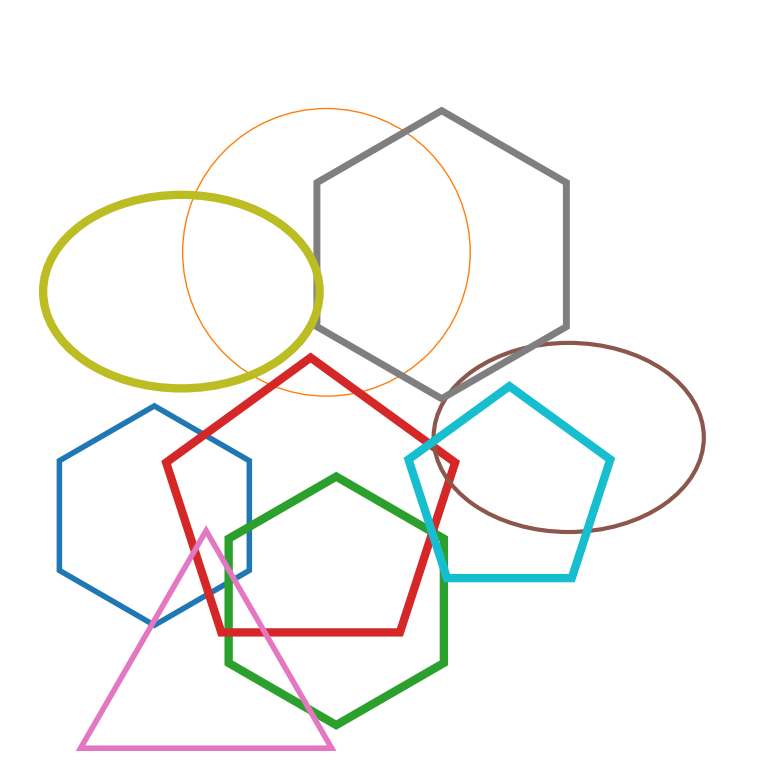[{"shape": "hexagon", "thickness": 2, "radius": 0.71, "center": [0.2, 0.33]}, {"shape": "circle", "thickness": 0.5, "radius": 0.93, "center": [0.424, 0.672]}, {"shape": "hexagon", "thickness": 3, "radius": 0.81, "center": [0.437, 0.22]}, {"shape": "pentagon", "thickness": 3, "radius": 0.99, "center": [0.403, 0.338]}, {"shape": "oval", "thickness": 1.5, "radius": 0.88, "center": [0.739, 0.432]}, {"shape": "triangle", "thickness": 2, "radius": 0.94, "center": [0.268, 0.122]}, {"shape": "hexagon", "thickness": 2.5, "radius": 0.94, "center": [0.574, 0.669]}, {"shape": "oval", "thickness": 3, "radius": 0.9, "center": [0.236, 0.621]}, {"shape": "pentagon", "thickness": 3, "radius": 0.69, "center": [0.662, 0.361]}]